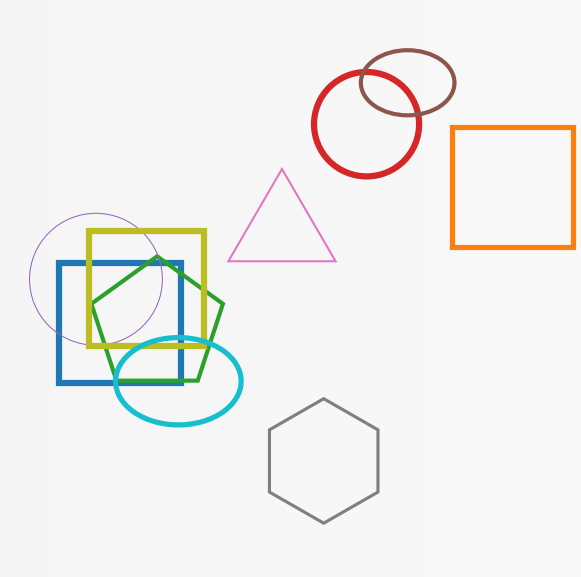[{"shape": "square", "thickness": 3, "radius": 0.52, "center": [0.206, 0.44]}, {"shape": "square", "thickness": 2.5, "radius": 0.52, "center": [0.882, 0.676]}, {"shape": "pentagon", "thickness": 2, "radius": 0.6, "center": [0.27, 0.436]}, {"shape": "circle", "thickness": 3, "radius": 0.45, "center": [0.631, 0.784]}, {"shape": "circle", "thickness": 0.5, "radius": 0.57, "center": [0.165, 0.515]}, {"shape": "oval", "thickness": 2, "radius": 0.4, "center": [0.701, 0.856]}, {"shape": "triangle", "thickness": 1, "radius": 0.53, "center": [0.485, 0.6]}, {"shape": "hexagon", "thickness": 1.5, "radius": 0.54, "center": [0.557, 0.201]}, {"shape": "square", "thickness": 3, "radius": 0.5, "center": [0.252, 0.499]}, {"shape": "oval", "thickness": 2.5, "radius": 0.54, "center": [0.307, 0.339]}]